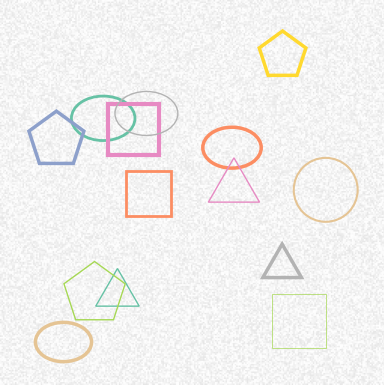[{"shape": "oval", "thickness": 2, "radius": 0.41, "center": [0.268, 0.693]}, {"shape": "triangle", "thickness": 1, "radius": 0.33, "center": [0.305, 0.237]}, {"shape": "square", "thickness": 2, "radius": 0.29, "center": [0.386, 0.497]}, {"shape": "oval", "thickness": 2.5, "radius": 0.38, "center": [0.603, 0.616]}, {"shape": "pentagon", "thickness": 2.5, "radius": 0.38, "center": [0.146, 0.636]}, {"shape": "square", "thickness": 3, "radius": 0.33, "center": [0.347, 0.664]}, {"shape": "triangle", "thickness": 1, "radius": 0.38, "center": [0.608, 0.513]}, {"shape": "pentagon", "thickness": 1, "radius": 0.42, "center": [0.246, 0.237]}, {"shape": "square", "thickness": 0.5, "radius": 0.35, "center": [0.776, 0.167]}, {"shape": "pentagon", "thickness": 2.5, "radius": 0.32, "center": [0.734, 0.856]}, {"shape": "oval", "thickness": 2.5, "radius": 0.36, "center": [0.165, 0.112]}, {"shape": "circle", "thickness": 1.5, "radius": 0.42, "center": [0.846, 0.507]}, {"shape": "oval", "thickness": 1, "radius": 0.41, "center": [0.38, 0.705]}, {"shape": "triangle", "thickness": 2.5, "radius": 0.29, "center": [0.733, 0.308]}]